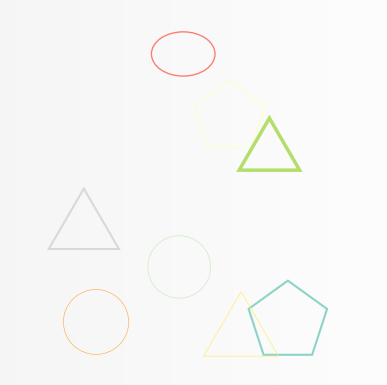[{"shape": "pentagon", "thickness": 1.5, "radius": 0.53, "center": [0.743, 0.165]}, {"shape": "pentagon", "thickness": 0.5, "radius": 0.48, "center": [0.593, 0.695]}, {"shape": "oval", "thickness": 1, "radius": 0.41, "center": [0.473, 0.86]}, {"shape": "circle", "thickness": 0.5, "radius": 0.42, "center": [0.248, 0.164]}, {"shape": "triangle", "thickness": 2.5, "radius": 0.45, "center": [0.695, 0.603]}, {"shape": "triangle", "thickness": 1.5, "radius": 0.52, "center": [0.216, 0.406]}, {"shape": "circle", "thickness": 0.5, "radius": 0.41, "center": [0.463, 0.307]}, {"shape": "triangle", "thickness": 0.5, "radius": 0.56, "center": [0.622, 0.131]}]